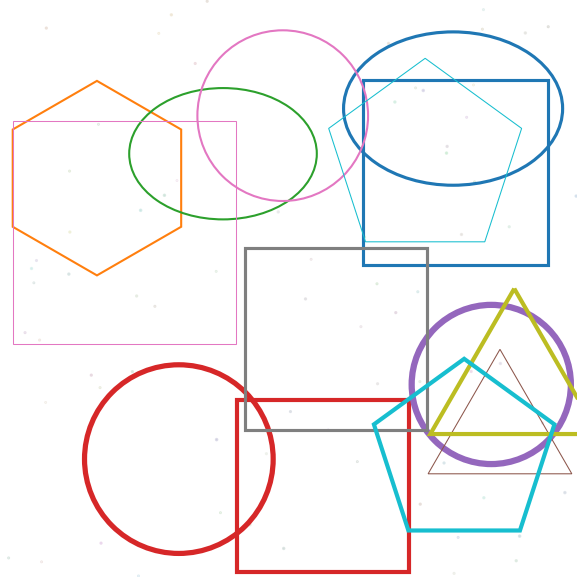[{"shape": "square", "thickness": 1.5, "radius": 0.8, "center": [0.789, 0.701]}, {"shape": "oval", "thickness": 1.5, "radius": 0.95, "center": [0.785, 0.811]}, {"shape": "hexagon", "thickness": 1, "radius": 0.84, "center": [0.168, 0.691]}, {"shape": "oval", "thickness": 1, "radius": 0.81, "center": [0.386, 0.733]}, {"shape": "square", "thickness": 2, "radius": 0.75, "center": [0.559, 0.157]}, {"shape": "circle", "thickness": 2.5, "radius": 0.82, "center": [0.31, 0.204]}, {"shape": "circle", "thickness": 3, "radius": 0.69, "center": [0.851, 0.333]}, {"shape": "triangle", "thickness": 0.5, "radius": 0.72, "center": [0.866, 0.251]}, {"shape": "square", "thickness": 0.5, "radius": 0.97, "center": [0.215, 0.597]}, {"shape": "circle", "thickness": 1, "radius": 0.74, "center": [0.49, 0.799]}, {"shape": "square", "thickness": 1.5, "radius": 0.79, "center": [0.582, 0.413]}, {"shape": "triangle", "thickness": 2, "radius": 0.84, "center": [0.891, 0.331]}, {"shape": "pentagon", "thickness": 2, "radius": 0.82, "center": [0.804, 0.213]}, {"shape": "pentagon", "thickness": 0.5, "radius": 0.88, "center": [0.736, 0.723]}]